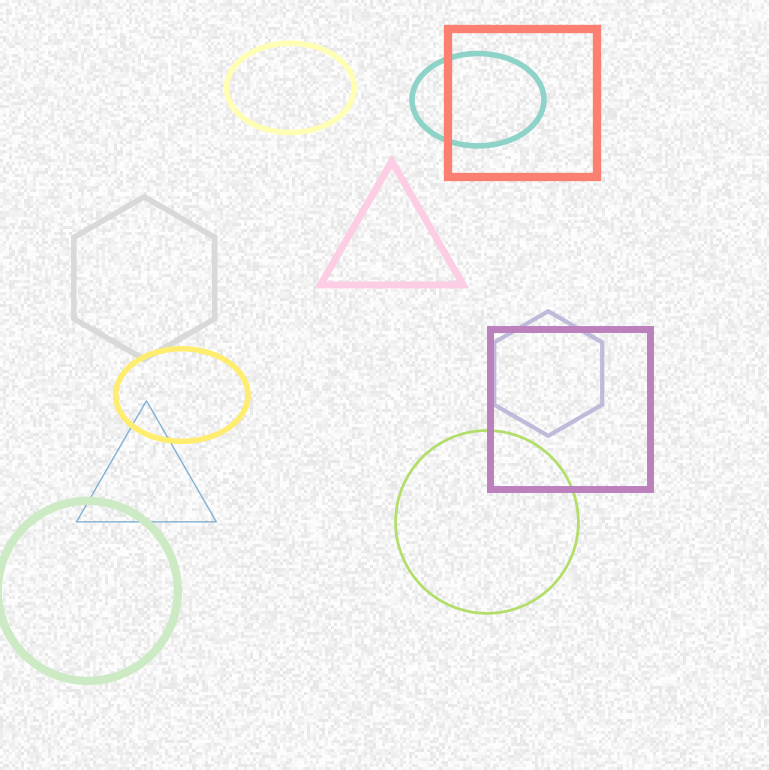[{"shape": "oval", "thickness": 2, "radius": 0.43, "center": [0.621, 0.871]}, {"shape": "oval", "thickness": 2, "radius": 0.41, "center": [0.377, 0.886]}, {"shape": "hexagon", "thickness": 1.5, "radius": 0.4, "center": [0.712, 0.515]}, {"shape": "square", "thickness": 3, "radius": 0.48, "center": [0.679, 0.866]}, {"shape": "triangle", "thickness": 0.5, "radius": 0.52, "center": [0.19, 0.375]}, {"shape": "circle", "thickness": 1, "radius": 0.59, "center": [0.632, 0.322]}, {"shape": "triangle", "thickness": 2.5, "radius": 0.54, "center": [0.509, 0.684]}, {"shape": "hexagon", "thickness": 2, "radius": 0.53, "center": [0.187, 0.639]}, {"shape": "square", "thickness": 2.5, "radius": 0.52, "center": [0.741, 0.469]}, {"shape": "circle", "thickness": 3, "radius": 0.58, "center": [0.114, 0.233]}, {"shape": "oval", "thickness": 2, "radius": 0.43, "center": [0.236, 0.487]}]